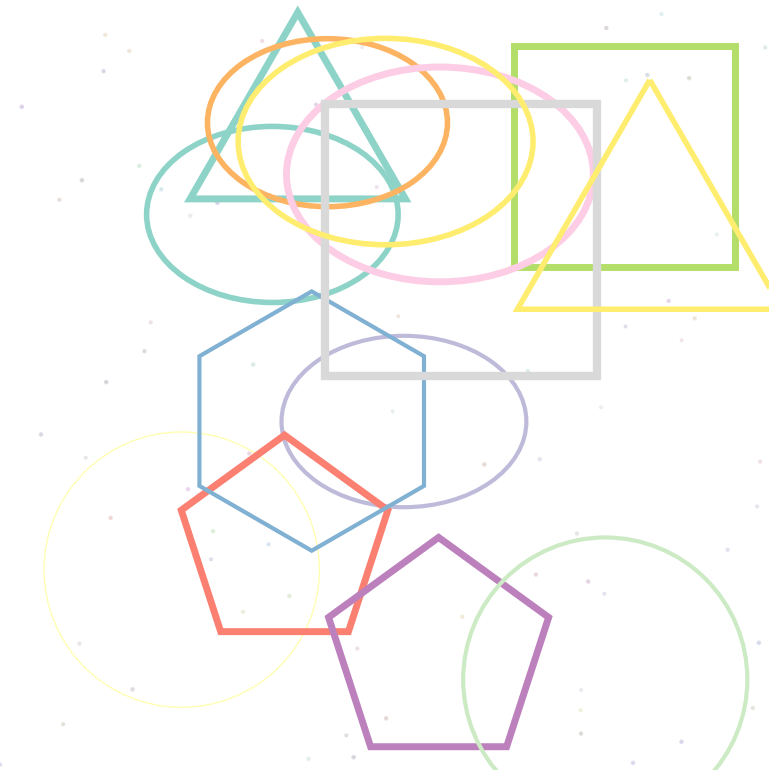[{"shape": "triangle", "thickness": 2.5, "radius": 0.81, "center": [0.387, 0.822]}, {"shape": "oval", "thickness": 2, "radius": 0.82, "center": [0.354, 0.722]}, {"shape": "circle", "thickness": 0.5, "radius": 0.89, "center": [0.236, 0.26]}, {"shape": "oval", "thickness": 1.5, "radius": 0.79, "center": [0.525, 0.453]}, {"shape": "pentagon", "thickness": 2.5, "radius": 0.71, "center": [0.37, 0.294]}, {"shape": "hexagon", "thickness": 1.5, "radius": 0.84, "center": [0.405, 0.453]}, {"shape": "oval", "thickness": 2, "radius": 0.78, "center": [0.425, 0.841]}, {"shape": "square", "thickness": 2.5, "radius": 0.72, "center": [0.811, 0.797]}, {"shape": "oval", "thickness": 2.5, "radius": 1.0, "center": [0.571, 0.773]}, {"shape": "square", "thickness": 3, "radius": 0.88, "center": [0.599, 0.689]}, {"shape": "pentagon", "thickness": 2.5, "radius": 0.75, "center": [0.57, 0.152]}, {"shape": "circle", "thickness": 1.5, "radius": 0.92, "center": [0.786, 0.117]}, {"shape": "oval", "thickness": 2, "radius": 0.96, "center": [0.501, 0.816]}, {"shape": "triangle", "thickness": 2, "radius": 0.99, "center": [0.844, 0.698]}]